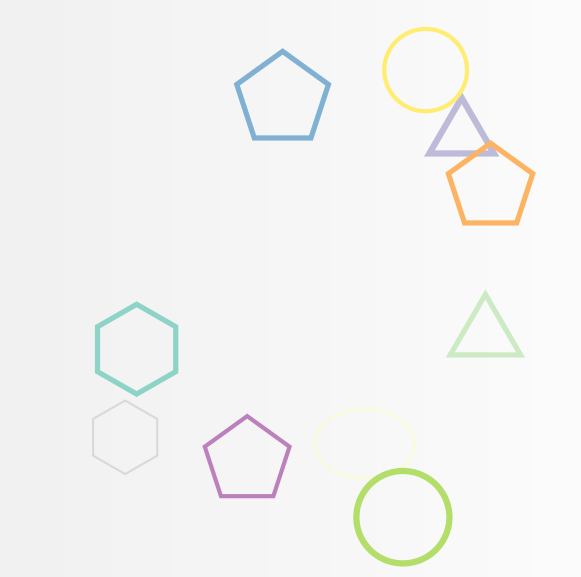[{"shape": "hexagon", "thickness": 2.5, "radius": 0.39, "center": [0.235, 0.394]}, {"shape": "oval", "thickness": 0.5, "radius": 0.43, "center": [0.628, 0.231]}, {"shape": "triangle", "thickness": 3, "radius": 0.32, "center": [0.794, 0.766]}, {"shape": "pentagon", "thickness": 2.5, "radius": 0.41, "center": [0.486, 0.827]}, {"shape": "pentagon", "thickness": 2.5, "radius": 0.38, "center": [0.844, 0.675]}, {"shape": "circle", "thickness": 3, "radius": 0.4, "center": [0.693, 0.104]}, {"shape": "hexagon", "thickness": 1, "radius": 0.32, "center": [0.215, 0.242]}, {"shape": "pentagon", "thickness": 2, "radius": 0.38, "center": [0.425, 0.202]}, {"shape": "triangle", "thickness": 2.5, "radius": 0.35, "center": [0.835, 0.419]}, {"shape": "circle", "thickness": 2, "radius": 0.36, "center": [0.732, 0.878]}]